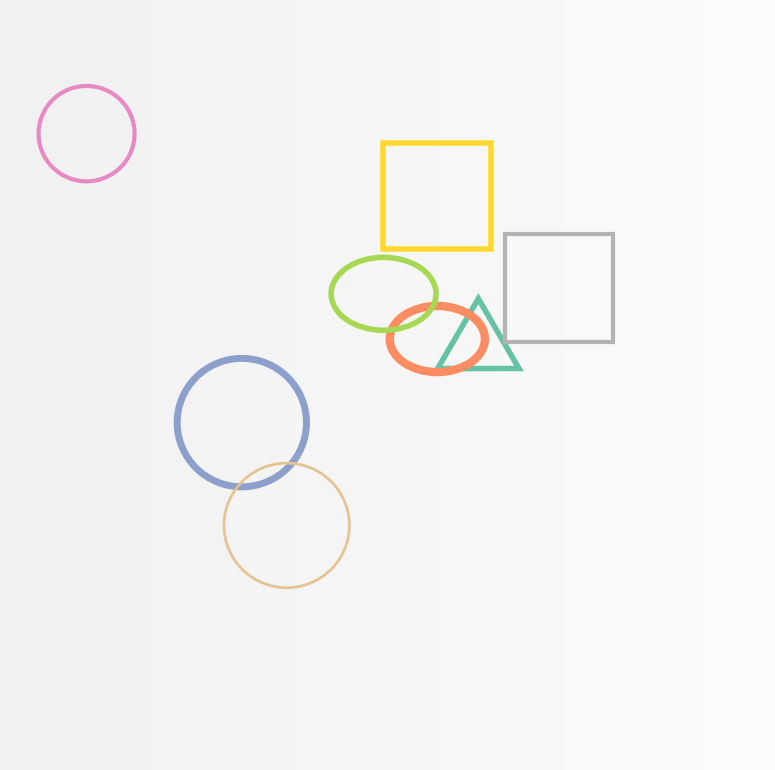[{"shape": "triangle", "thickness": 2, "radius": 0.3, "center": [0.617, 0.552]}, {"shape": "oval", "thickness": 3, "radius": 0.31, "center": [0.564, 0.56]}, {"shape": "circle", "thickness": 2.5, "radius": 0.42, "center": [0.312, 0.451]}, {"shape": "circle", "thickness": 1.5, "radius": 0.31, "center": [0.112, 0.826]}, {"shape": "oval", "thickness": 2, "radius": 0.34, "center": [0.495, 0.618]}, {"shape": "square", "thickness": 2, "radius": 0.35, "center": [0.564, 0.745]}, {"shape": "circle", "thickness": 1, "radius": 0.4, "center": [0.37, 0.318]}, {"shape": "square", "thickness": 1.5, "radius": 0.35, "center": [0.721, 0.626]}]